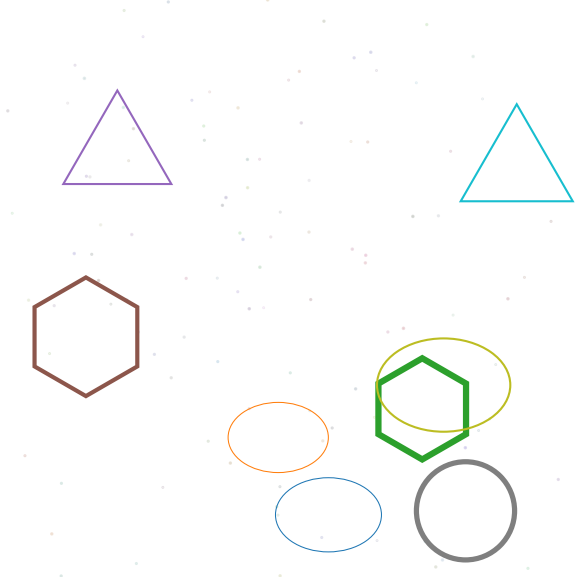[{"shape": "oval", "thickness": 0.5, "radius": 0.46, "center": [0.569, 0.108]}, {"shape": "oval", "thickness": 0.5, "radius": 0.43, "center": [0.482, 0.242]}, {"shape": "hexagon", "thickness": 3, "radius": 0.44, "center": [0.731, 0.291]}, {"shape": "triangle", "thickness": 1, "radius": 0.54, "center": [0.203, 0.734]}, {"shape": "hexagon", "thickness": 2, "radius": 0.51, "center": [0.149, 0.416]}, {"shape": "circle", "thickness": 2.5, "radius": 0.42, "center": [0.806, 0.115]}, {"shape": "oval", "thickness": 1, "radius": 0.58, "center": [0.768, 0.332]}, {"shape": "triangle", "thickness": 1, "radius": 0.56, "center": [0.895, 0.707]}]